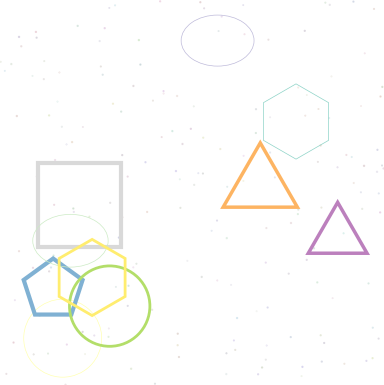[{"shape": "hexagon", "thickness": 0.5, "radius": 0.49, "center": [0.769, 0.684]}, {"shape": "circle", "thickness": 0.5, "radius": 0.51, "center": [0.163, 0.122]}, {"shape": "oval", "thickness": 0.5, "radius": 0.47, "center": [0.565, 0.895]}, {"shape": "pentagon", "thickness": 3, "radius": 0.4, "center": [0.138, 0.248]}, {"shape": "triangle", "thickness": 2.5, "radius": 0.56, "center": [0.676, 0.518]}, {"shape": "circle", "thickness": 2, "radius": 0.52, "center": [0.285, 0.205]}, {"shape": "square", "thickness": 3, "radius": 0.54, "center": [0.206, 0.467]}, {"shape": "triangle", "thickness": 2.5, "radius": 0.44, "center": [0.877, 0.386]}, {"shape": "oval", "thickness": 0.5, "radius": 0.49, "center": [0.183, 0.375]}, {"shape": "hexagon", "thickness": 2, "radius": 0.49, "center": [0.239, 0.279]}]